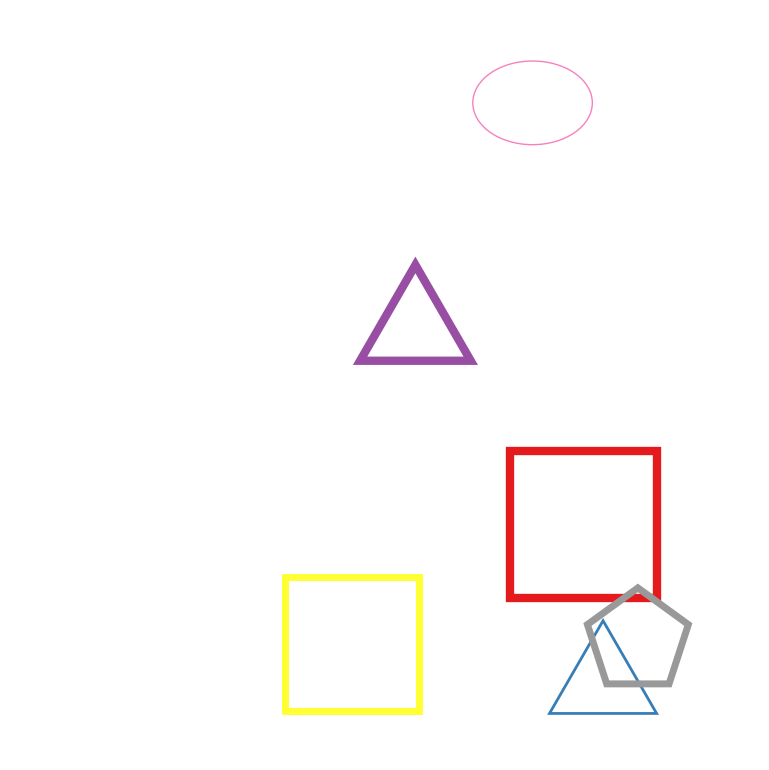[{"shape": "square", "thickness": 3, "radius": 0.48, "center": [0.758, 0.319]}, {"shape": "triangle", "thickness": 1, "radius": 0.4, "center": [0.783, 0.114]}, {"shape": "triangle", "thickness": 3, "radius": 0.41, "center": [0.539, 0.573]}, {"shape": "square", "thickness": 2.5, "radius": 0.43, "center": [0.457, 0.164]}, {"shape": "oval", "thickness": 0.5, "radius": 0.39, "center": [0.692, 0.866]}, {"shape": "pentagon", "thickness": 2.5, "radius": 0.34, "center": [0.828, 0.168]}]